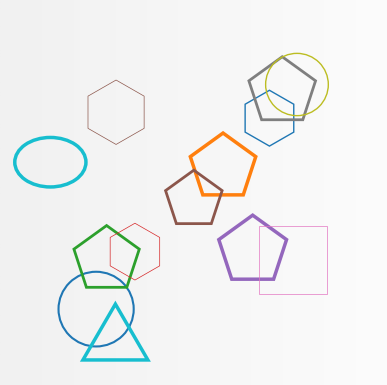[{"shape": "circle", "thickness": 1.5, "radius": 0.49, "center": [0.248, 0.197]}, {"shape": "hexagon", "thickness": 1, "radius": 0.36, "center": [0.695, 0.693]}, {"shape": "pentagon", "thickness": 2.5, "radius": 0.44, "center": [0.576, 0.566]}, {"shape": "pentagon", "thickness": 2, "radius": 0.44, "center": [0.275, 0.325]}, {"shape": "hexagon", "thickness": 0.5, "radius": 0.37, "center": [0.348, 0.346]}, {"shape": "pentagon", "thickness": 2.5, "radius": 0.46, "center": [0.652, 0.349]}, {"shape": "hexagon", "thickness": 0.5, "radius": 0.42, "center": [0.3, 0.708]}, {"shape": "pentagon", "thickness": 2, "radius": 0.38, "center": [0.5, 0.481]}, {"shape": "square", "thickness": 0.5, "radius": 0.44, "center": [0.755, 0.324]}, {"shape": "pentagon", "thickness": 2, "radius": 0.45, "center": [0.728, 0.762]}, {"shape": "circle", "thickness": 1, "radius": 0.4, "center": [0.766, 0.78]}, {"shape": "oval", "thickness": 2.5, "radius": 0.46, "center": [0.13, 0.579]}, {"shape": "triangle", "thickness": 2.5, "radius": 0.48, "center": [0.298, 0.113]}]